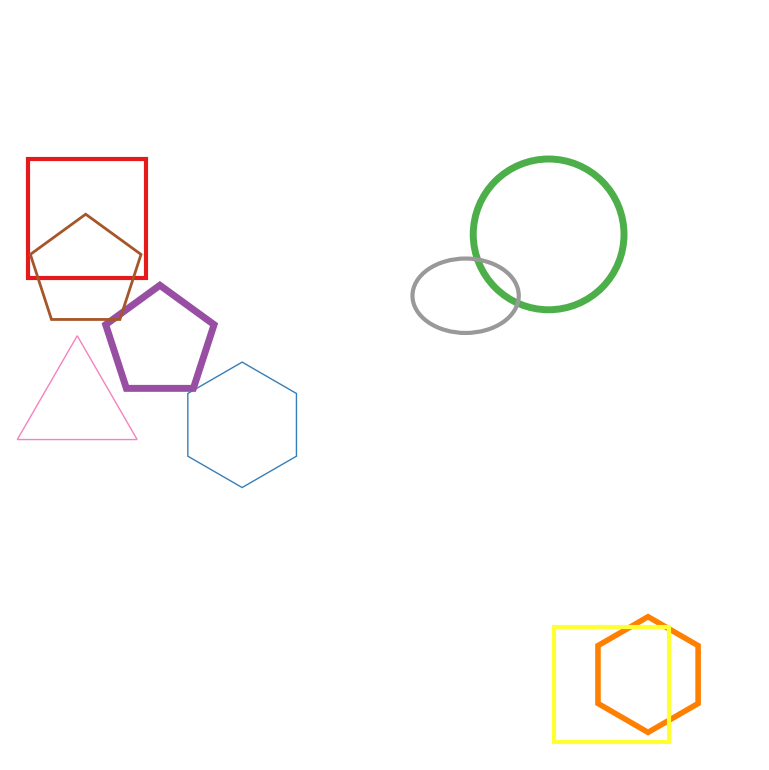[{"shape": "square", "thickness": 1.5, "radius": 0.39, "center": [0.113, 0.717]}, {"shape": "hexagon", "thickness": 0.5, "radius": 0.41, "center": [0.314, 0.448]}, {"shape": "circle", "thickness": 2.5, "radius": 0.49, "center": [0.712, 0.696]}, {"shape": "pentagon", "thickness": 2.5, "radius": 0.37, "center": [0.208, 0.556]}, {"shape": "hexagon", "thickness": 2, "radius": 0.38, "center": [0.842, 0.124]}, {"shape": "square", "thickness": 1.5, "radius": 0.38, "center": [0.794, 0.111]}, {"shape": "pentagon", "thickness": 1, "radius": 0.38, "center": [0.111, 0.646]}, {"shape": "triangle", "thickness": 0.5, "radius": 0.45, "center": [0.1, 0.474]}, {"shape": "oval", "thickness": 1.5, "radius": 0.35, "center": [0.605, 0.616]}]